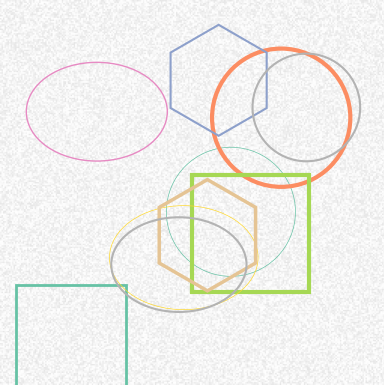[{"shape": "square", "thickness": 2, "radius": 0.72, "center": [0.185, 0.116]}, {"shape": "circle", "thickness": 0.5, "radius": 0.84, "center": [0.6, 0.45]}, {"shape": "circle", "thickness": 3, "radius": 0.9, "center": [0.73, 0.694]}, {"shape": "hexagon", "thickness": 1.5, "radius": 0.72, "center": [0.568, 0.791]}, {"shape": "oval", "thickness": 1, "radius": 0.92, "center": [0.251, 0.71]}, {"shape": "square", "thickness": 3, "radius": 0.76, "center": [0.652, 0.393]}, {"shape": "oval", "thickness": 0.5, "radius": 0.96, "center": [0.477, 0.331]}, {"shape": "hexagon", "thickness": 2.5, "radius": 0.72, "center": [0.539, 0.389]}, {"shape": "circle", "thickness": 1.5, "radius": 0.7, "center": [0.796, 0.721]}, {"shape": "oval", "thickness": 1.5, "radius": 0.88, "center": [0.465, 0.313]}]